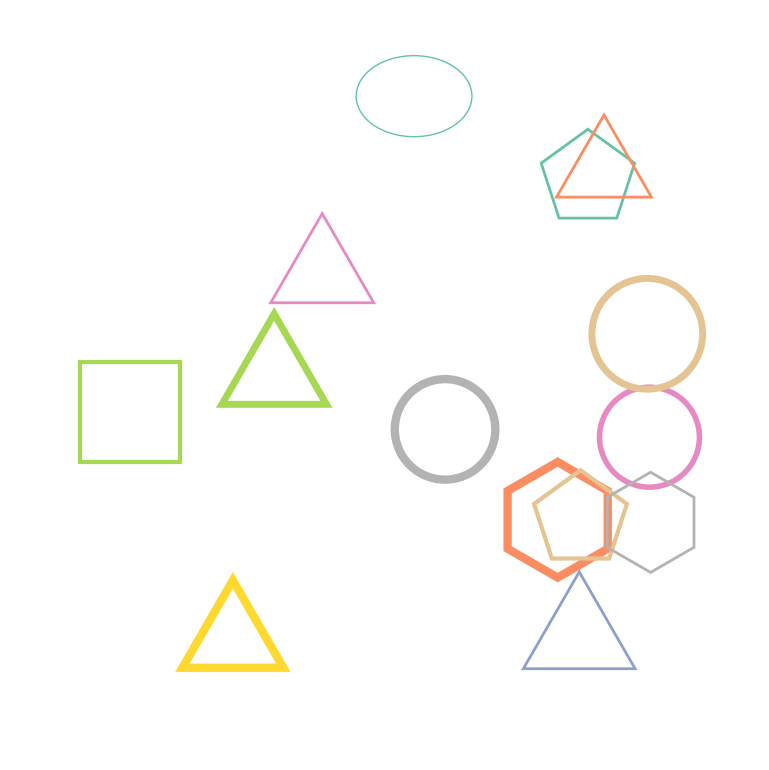[{"shape": "oval", "thickness": 0.5, "radius": 0.38, "center": [0.538, 0.875]}, {"shape": "pentagon", "thickness": 1, "radius": 0.32, "center": [0.764, 0.768]}, {"shape": "triangle", "thickness": 1, "radius": 0.36, "center": [0.784, 0.78]}, {"shape": "hexagon", "thickness": 3, "radius": 0.38, "center": [0.724, 0.325]}, {"shape": "triangle", "thickness": 1, "radius": 0.42, "center": [0.752, 0.173]}, {"shape": "triangle", "thickness": 1, "radius": 0.39, "center": [0.418, 0.645]}, {"shape": "circle", "thickness": 2, "radius": 0.32, "center": [0.843, 0.432]}, {"shape": "triangle", "thickness": 2.5, "radius": 0.39, "center": [0.356, 0.514]}, {"shape": "square", "thickness": 1.5, "radius": 0.32, "center": [0.169, 0.465]}, {"shape": "triangle", "thickness": 3, "radius": 0.38, "center": [0.302, 0.171]}, {"shape": "pentagon", "thickness": 1.5, "radius": 0.32, "center": [0.754, 0.326]}, {"shape": "circle", "thickness": 2.5, "radius": 0.36, "center": [0.841, 0.567]}, {"shape": "hexagon", "thickness": 1, "radius": 0.33, "center": [0.845, 0.322]}, {"shape": "circle", "thickness": 3, "radius": 0.33, "center": [0.578, 0.442]}]